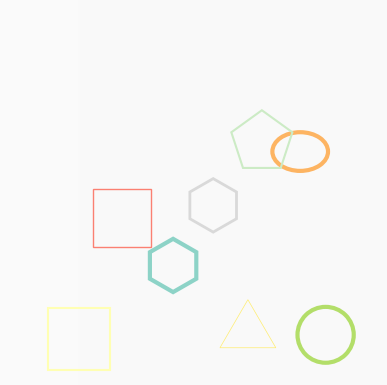[{"shape": "hexagon", "thickness": 3, "radius": 0.35, "center": [0.447, 0.311]}, {"shape": "square", "thickness": 1.5, "radius": 0.4, "center": [0.204, 0.119]}, {"shape": "square", "thickness": 1, "radius": 0.38, "center": [0.316, 0.433]}, {"shape": "oval", "thickness": 3, "radius": 0.36, "center": [0.775, 0.606]}, {"shape": "circle", "thickness": 3, "radius": 0.36, "center": [0.84, 0.13]}, {"shape": "hexagon", "thickness": 2, "radius": 0.35, "center": [0.55, 0.467]}, {"shape": "pentagon", "thickness": 1.5, "radius": 0.41, "center": [0.676, 0.631]}, {"shape": "triangle", "thickness": 0.5, "radius": 0.42, "center": [0.64, 0.138]}]